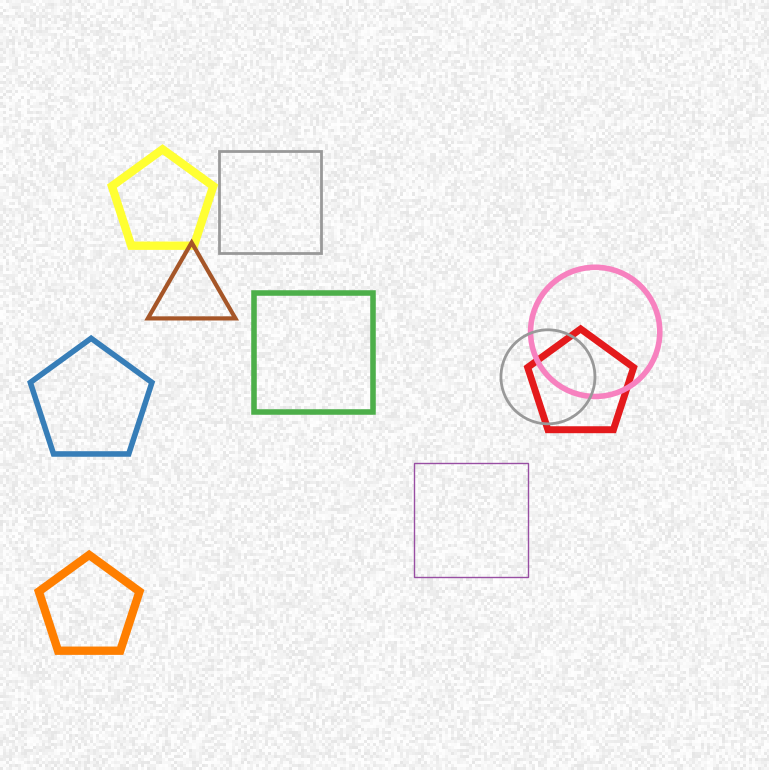[{"shape": "pentagon", "thickness": 2.5, "radius": 0.36, "center": [0.754, 0.5]}, {"shape": "pentagon", "thickness": 2, "radius": 0.42, "center": [0.118, 0.478]}, {"shape": "square", "thickness": 2, "radius": 0.39, "center": [0.407, 0.542]}, {"shape": "square", "thickness": 0.5, "radius": 0.37, "center": [0.612, 0.325]}, {"shape": "pentagon", "thickness": 3, "radius": 0.34, "center": [0.116, 0.211]}, {"shape": "pentagon", "thickness": 3, "radius": 0.35, "center": [0.211, 0.737]}, {"shape": "triangle", "thickness": 1.5, "radius": 0.33, "center": [0.249, 0.619]}, {"shape": "circle", "thickness": 2, "radius": 0.42, "center": [0.773, 0.569]}, {"shape": "circle", "thickness": 1, "radius": 0.31, "center": [0.712, 0.511]}, {"shape": "square", "thickness": 1, "radius": 0.33, "center": [0.35, 0.737]}]